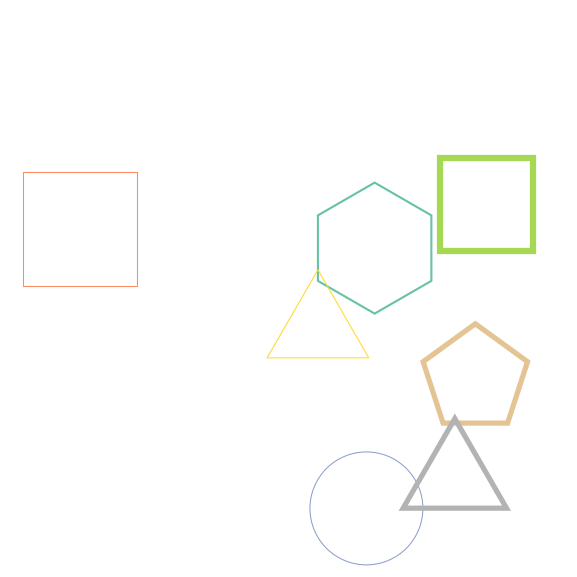[{"shape": "hexagon", "thickness": 1, "radius": 0.57, "center": [0.649, 0.569]}, {"shape": "square", "thickness": 0.5, "radius": 0.49, "center": [0.139, 0.602]}, {"shape": "circle", "thickness": 0.5, "radius": 0.49, "center": [0.634, 0.119]}, {"shape": "square", "thickness": 3, "radius": 0.4, "center": [0.843, 0.645]}, {"shape": "triangle", "thickness": 0.5, "radius": 0.51, "center": [0.551, 0.43]}, {"shape": "pentagon", "thickness": 2.5, "radius": 0.48, "center": [0.823, 0.343]}, {"shape": "triangle", "thickness": 2.5, "radius": 0.52, "center": [0.788, 0.171]}]